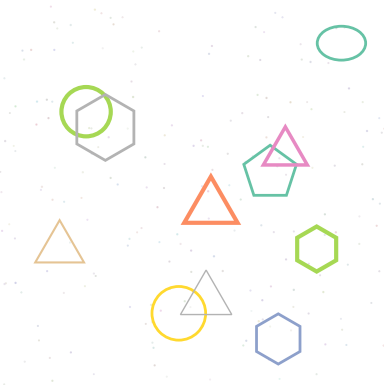[{"shape": "pentagon", "thickness": 2, "radius": 0.36, "center": [0.702, 0.551]}, {"shape": "oval", "thickness": 2, "radius": 0.31, "center": [0.887, 0.888]}, {"shape": "triangle", "thickness": 3, "radius": 0.4, "center": [0.548, 0.461]}, {"shape": "hexagon", "thickness": 2, "radius": 0.33, "center": [0.723, 0.12]}, {"shape": "triangle", "thickness": 2.5, "radius": 0.33, "center": [0.741, 0.605]}, {"shape": "hexagon", "thickness": 3, "radius": 0.29, "center": [0.823, 0.353]}, {"shape": "circle", "thickness": 3, "radius": 0.32, "center": [0.224, 0.71]}, {"shape": "circle", "thickness": 2, "radius": 0.35, "center": [0.464, 0.186]}, {"shape": "triangle", "thickness": 1.5, "radius": 0.37, "center": [0.155, 0.355]}, {"shape": "triangle", "thickness": 1, "radius": 0.38, "center": [0.535, 0.221]}, {"shape": "hexagon", "thickness": 2, "radius": 0.43, "center": [0.274, 0.669]}]